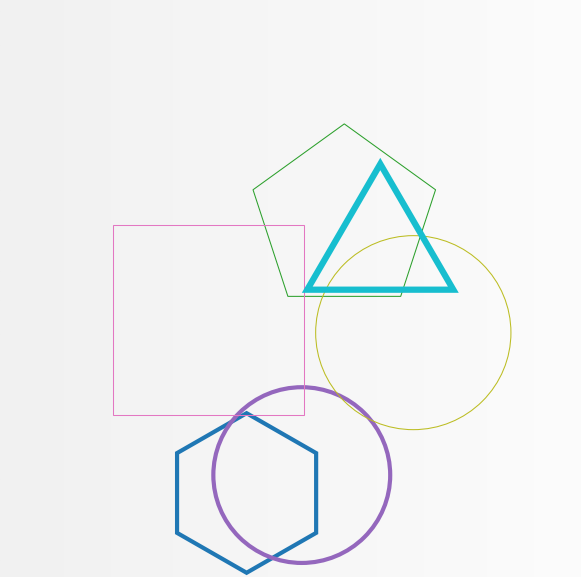[{"shape": "hexagon", "thickness": 2, "radius": 0.69, "center": [0.424, 0.145]}, {"shape": "pentagon", "thickness": 0.5, "radius": 0.83, "center": [0.592, 0.62]}, {"shape": "circle", "thickness": 2, "radius": 0.76, "center": [0.519, 0.176]}, {"shape": "square", "thickness": 0.5, "radius": 0.82, "center": [0.359, 0.445]}, {"shape": "circle", "thickness": 0.5, "radius": 0.84, "center": [0.711, 0.423]}, {"shape": "triangle", "thickness": 3, "radius": 0.73, "center": [0.654, 0.57]}]